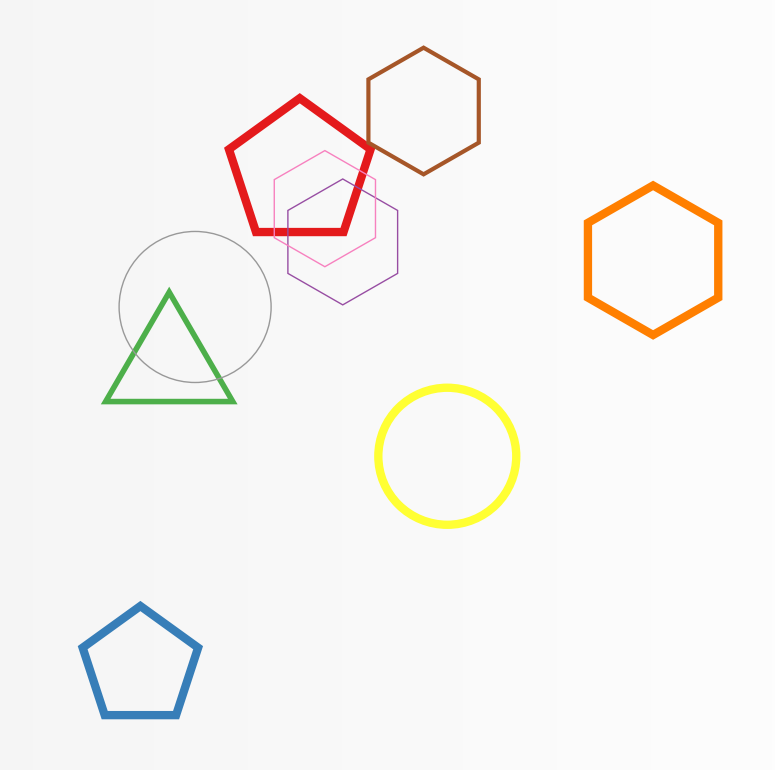[{"shape": "pentagon", "thickness": 3, "radius": 0.48, "center": [0.387, 0.776]}, {"shape": "pentagon", "thickness": 3, "radius": 0.39, "center": [0.181, 0.135]}, {"shape": "triangle", "thickness": 2, "radius": 0.47, "center": [0.218, 0.526]}, {"shape": "hexagon", "thickness": 0.5, "radius": 0.41, "center": [0.442, 0.686]}, {"shape": "hexagon", "thickness": 3, "radius": 0.49, "center": [0.843, 0.662]}, {"shape": "circle", "thickness": 3, "radius": 0.44, "center": [0.577, 0.407]}, {"shape": "hexagon", "thickness": 1.5, "radius": 0.41, "center": [0.547, 0.856]}, {"shape": "hexagon", "thickness": 0.5, "radius": 0.38, "center": [0.419, 0.729]}, {"shape": "circle", "thickness": 0.5, "radius": 0.49, "center": [0.252, 0.601]}]